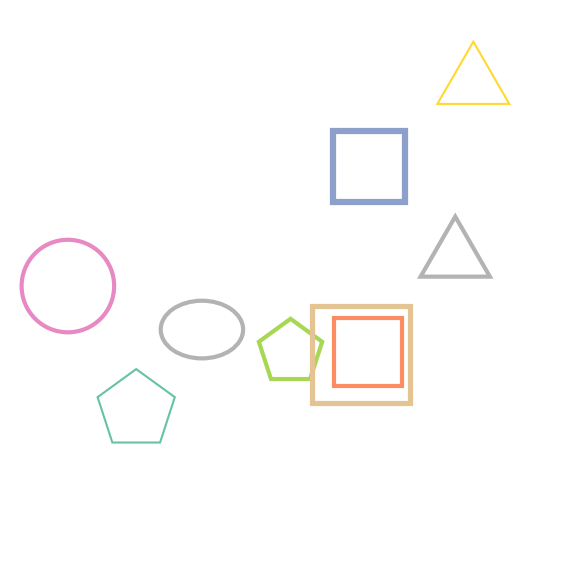[{"shape": "pentagon", "thickness": 1, "radius": 0.35, "center": [0.236, 0.29]}, {"shape": "square", "thickness": 2, "radius": 0.3, "center": [0.637, 0.39]}, {"shape": "square", "thickness": 3, "radius": 0.31, "center": [0.639, 0.711]}, {"shape": "circle", "thickness": 2, "radius": 0.4, "center": [0.118, 0.504]}, {"shape": "pentagon", "thickness": 2, "radius": 0.29, "center": [0.503, 0.389]}, {"shape": "triangle", "thickness": 1, "radius": 0.36, "center": [0.82, 0.855]}, {"shape": "square", "thickness": 2.5, "radius": 0.42, "center": [0.625, 0.385]}, {"shape": "triangle", "thickness": 2, "radius": 0.35, "center": [0.788, 0.555]}, {"shape": "oval", "thickness": 2, "radius": 0.36, "center": [0.35, 0.428]}]